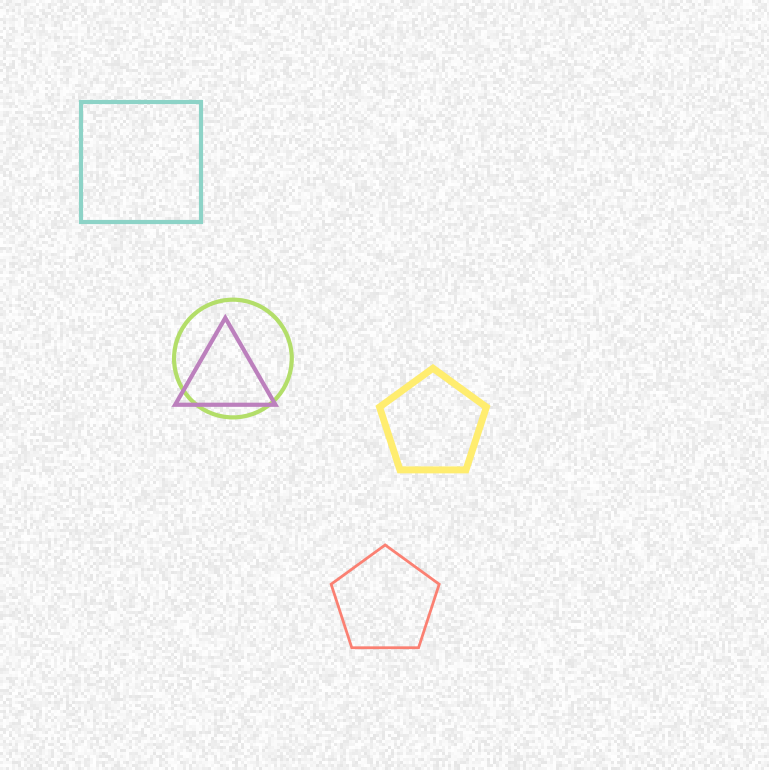[{"shape": "square", "thickness": 1.5, "radius": 0.39, "center": [0.183, 0.79]}, {"shape": "pentagon", "thickness": 1, "radius": 0.37, "center": [0.5, 0.218]}, {"shape": "circle", "thickness": 1.5, "radius": 0.38, "center": [0.302, 0.534]}, {"shape": "triangle", "thickness": 1.5, "radius": 0.38, "center": [0.293, 0.512]}, {"shape": "pentagon", "thickness": 2.5, "radius": 0.36, "center": [0.562, 0.449]}]